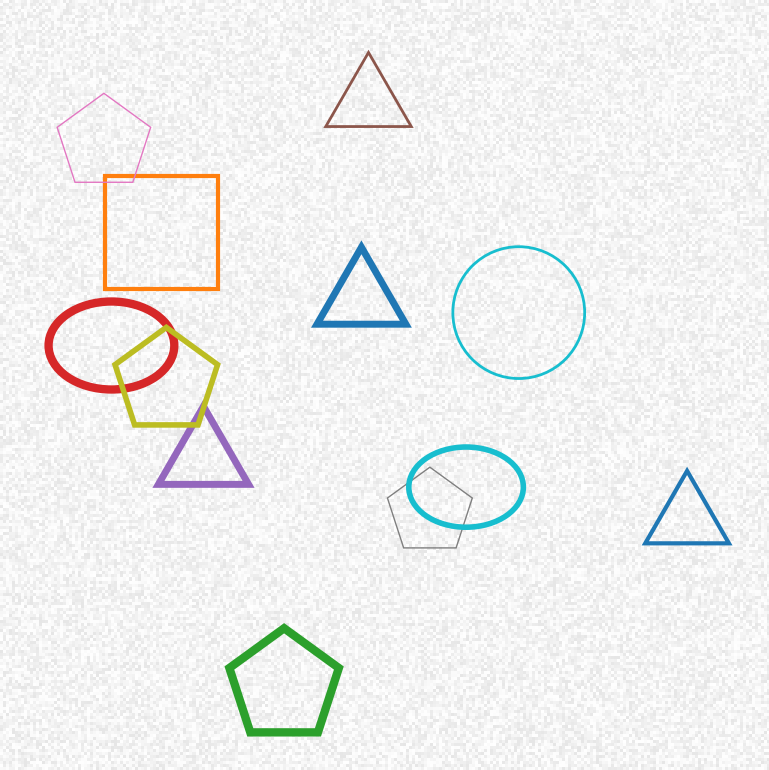[{"shape": "triangle", "thickness": 2.5, "radius": 0.33, "center": [0.469, 0.612]}, {"shape": "triangle", "thickness": 1.5, "radius": 0.31, "center": [0.892, 0.326]}, {"shape": "square", "thickness": 1.5, "radius": 0.37, "center": [0.209, 0.698]}, {"shape": "pentagon", "thickness": 3, "radius": 0.37, "center": [0.369, 0.109]}, {"shape": "oval", "thickness": 3, "radius": 0.41, "center": [0.145, 0.551]}, {"shape": "triangle", "thickness": 2.5, "radius": 0.34, "center": [0.264, 0.405]}, {"shape": "triangle", "thickness": 1, "radius": 0.32, "center": [0.479, 0.868]}, {"shape": "pentagon", "thickness": 0.5, "radius": 0.32, "center": [0.135, 0.815]}, {"shape": "pentagon", "thickness": 0.5, "radius": 0.29, "center": [0.558, 0.335]}, {"shape": "pentagon", "thickness": 2, "radius": 0.35, "center": [0.216, 0.505]}, {"shape": "circle", "thickness": 1, "radius": 0.43, "center": [0.674, 0.594]}, {"shape": "oval", "thickness": 2, "radius": 0.37, "center": [0.605, 0.367]}]